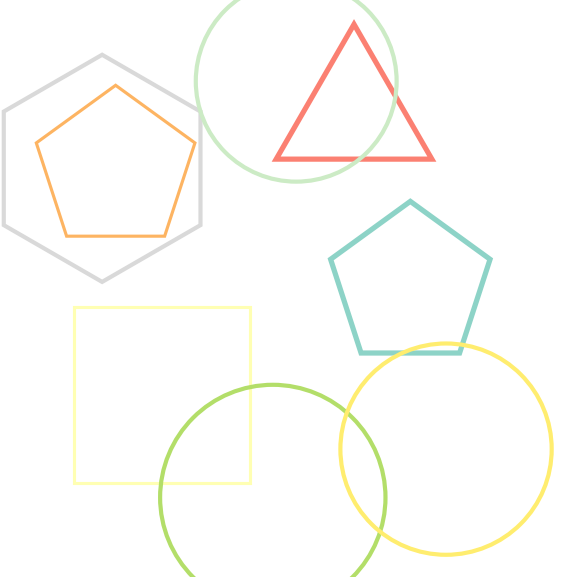[{"shape": "pentagon", "thickness": 2.5, "radius": 0.73, "center": [0.711, 0.505]}, {"shape": "square", "thickness": 1.5, "radius": 0.77, "center": [0.281, 0.315]}, {"shape": "triangle", "thickness": 2.5, "radius": 0.78, "center": [0.613, 0.801]}, {"shape": "pentagon", "thickness": 1.5, "radius": 0.72, "center": [0.2, 0.707]}, {"shape": "circle", "thickness": 2, "radius": 0.98, "center": [0.472, 0.138]}, {"shape": "hexagon", "thickness": 2, "radius": 0.98, "center": [0.177, 0.708]}, {"shape": "circle", "thickness": 2, "radius": 0.87, "center": [0.513, 0.858]}, {"shape": "circle", "thickness": 2, "radius": 0.91, "center": [0.772, 0.221]}]